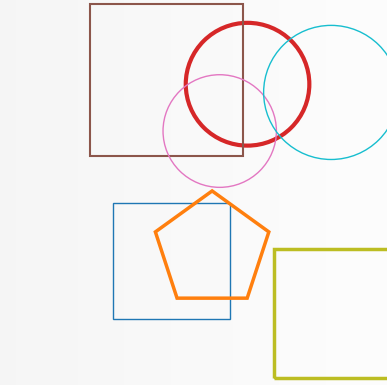[{"shape": "square", "thickness": 1, "radius": 0.76, "center": [0.443, 0.322]}, {"shape": "pentagon", "thickness": 2.5, "radius": 0.77, "center": [0.547, 0.35]}, {"shape": "circle", "thickness": 3, "radius": 0.8, "center": [0.639, 0.781]}, {"shape": "square", "thickness": 1.5, "radius": 0.98, "center": [0.43, 0.793]}, {"shape": "circle", "thickness": 1, "radius": 0.73, "center": [0.567, 0.66]}, {"shape": "square", "thickness": 2.5, "radius": 0.84, "center": [0.875, 0.186]}, {"shape": "circle", "thickness": 1, "radius": 0.87, "center": [0.855, 0.76]}]